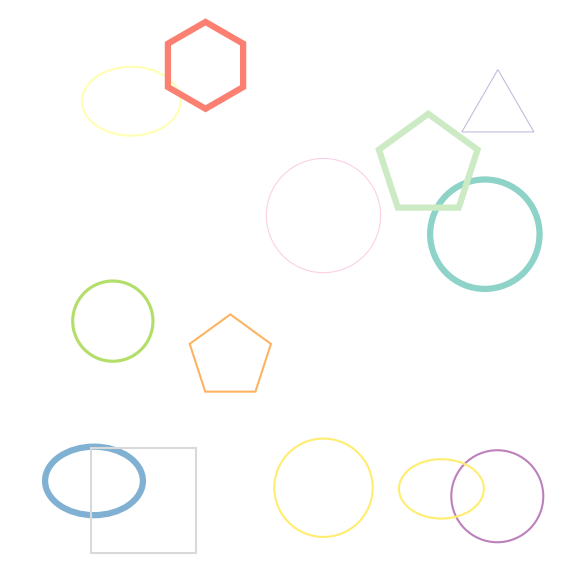[{"shape": "circle", "thickness": 3, "radius": 0.47, "center": [0.84, 0.594]}, {"shape": "oval", "thickness": 1, "radius": 0.43, "center": [0.227, 0.824]}, {"shape": "triangle", "thickness": 0.5, "radius": 0.36, "center": [0.862, 0.807]}, {"shape": "hexagon", "thickness": 3, "radius": 0.38, "center": [0.356, 0.886]}, {"shape": "oval", "thickness": 3, "radius": 0.42, "center": [0.163, 0.166]}, {"shape": "pentagon", "thickness": 1, "radius": 0.37, "center": [0.399, 0.381]}, {"shape": "circle", "thickness": 1.5, "radius": 0.35, "center": [0.195, 0.443]}, {"shape": "circle", "thickness": 0.5, "radius": 0.49, "center": [0.56, 0.626]}, {"shape": "square", "thickness": 1, "radius": 0.45, "center": [0.248, 0.133]}, {"shape": "circle", "thickness": 1, "radius": 0.4, "center": [0.861, 0.14]}, {"shape": "pentagon", "thickness": 3, "radius": 0.45, "center": [0.742, 0.712]}, {"shape": "oval", "thickness": 1, "radius": 0.37, "center": [0.764, 0.153]}, {"shape": "circle", "thickness": 1, "radius": 0.43, "center": [0.56, 0.155]}]